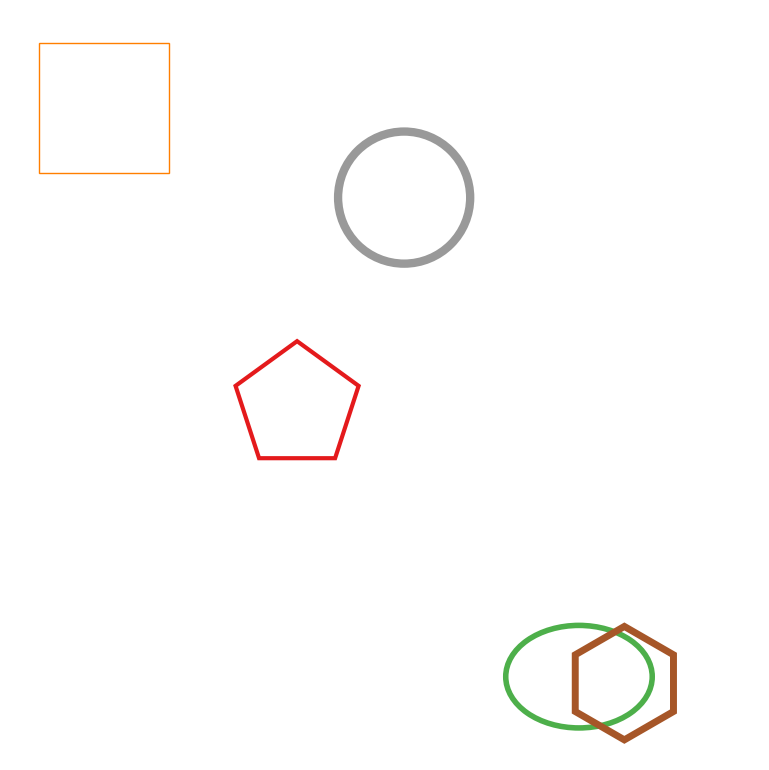[{"shape": "pentagon", "thickness": 1.5, "radius": 0.42, "center": [0.386, 0.473]}, {"shape": "oval", "thickness": 2, "radius": 0.48, "center": [0.752, 0.121]}, {"shape": "square", "thickness": 0.5, "radius": 0.42, "center": [0.135, 0.86]}, {"shape": "hexagon", "thickness": 2.5, "radius": 0.37, "center": [0.811, 0.113]}, {"shape": "circle", "thickness": 3, "radius": 0.43, "center": [0.525, 0.743]}]